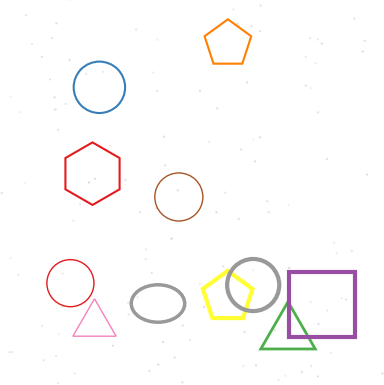[{"shape": "hexagon", "thickness": 1.5, "radius": 0.41, "center": [0.24, 0.549]}, {"shape": "circle", "thickness": 1, "radius": 0.31, "center": [0.183, 0.264]}, {"shape": "circle", "thickness": 1.5, "radius": 0.33, "center": [0.258, 0.773]}, {"shape": "triangle", "thickness": 2, "radius": 0.41, "center": [0.748, 0.134]}, {"shape": "square", "thickness": 3, "radius": 0.43, "center": [0.836, 0.209]}, {"shape": "pentagon", "thickness": 1.5, "radius": 0.32, "center": [0.592, 0.886]}, {"shape": "pentagon", "thickness": 3, "radius": 0.34, "center": [0.591, 0.229]}, {"shape": "circle", "thickness": 1, "radius": 0.31, "center": [0.464, 0.488]}, {"shape": "triangle", "thickness": 1, "radius": 0.32, "center": [0.245, 0.159]}, {"shape": "circle", "thickness": 3, "radius": 0.34, "center": [0.658, 0.26]}, {"shape": "oval", "thickness": 2.5, "radius": 0.35, "center": [0.41, 0.212]}]